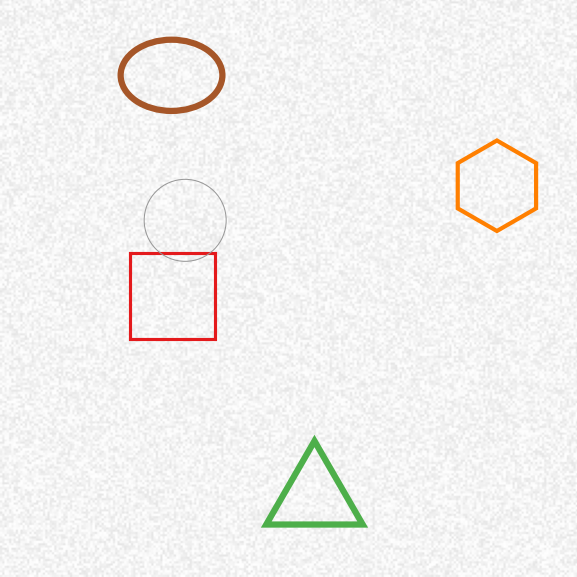[{"shape": "square", "thickness": 1.5, "radius": 0.37, "center": [0.299, 0.487]}, {"shape": "triangle", "thickness": 3, "radius": 0.48, "center": [0.545, 0.139]}, {"shape": "hexagon", "thickness": 2, "radius": 0.39, "center": [0.86, 0.677]}, {"shape": "oval", "thickness": 3, "radius": 0.44, "center": [0.297, 0.869]}, {"shape": "circle", "thickness": 0.5, "radius": 0.35, "center": [0.321, 0.618]}]